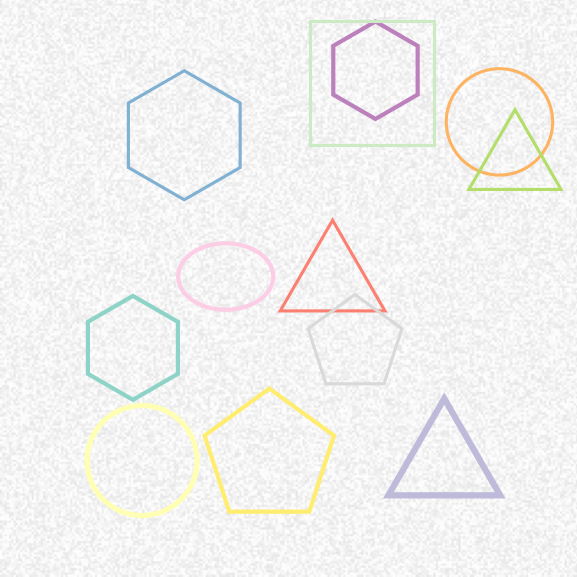[{"shape": "hexagon", "thickness": 2, "radius": 0.45, "center": [0.23, 0.397]}, {"shape": "circle", "thickness": 2.5, "radius": 0.48, "center": [0.246, 0.202]}, {"shape": "triangle", "thickness": 3, "radius": 0.56, "center": [0.769, 0.197]}, {"shape": "triangle", "thickness": 1.5, "radius": 0.52, "center": [0.576, 0.513]}, {"shape": "hexagon", "thickness": 1.5, "radius": 0.56, "center": [0.319, 0.765]}, {"shape": "circle", "thickness": 1.5, "radius": 0.46, "center": [0.865, 0.788]}, {"shape": "triangle", "thickness": 1.5, "radius": 0.46, "center": [0.892, 0.717]}, {"shape": "oval", "thickness": 2, "radius": 0.41, "center": [0.391, 0.52]}, {"shape": "pentagon", "thickness": 1.5, "radius": 0.43, "center": [0.615, 0.404]}, {"shape": "hexagon", "thickness": 2, "radius": 0.42, "center": [0.65, 0.878]}, {"shape": "square", "thickness": 1.5, "radius": 0.54, "center": [0.644, 0.855]}, {"shape": "pentagon", "thickness": 2, "radius": 0.59, "center": [0.466, 0.208]}]